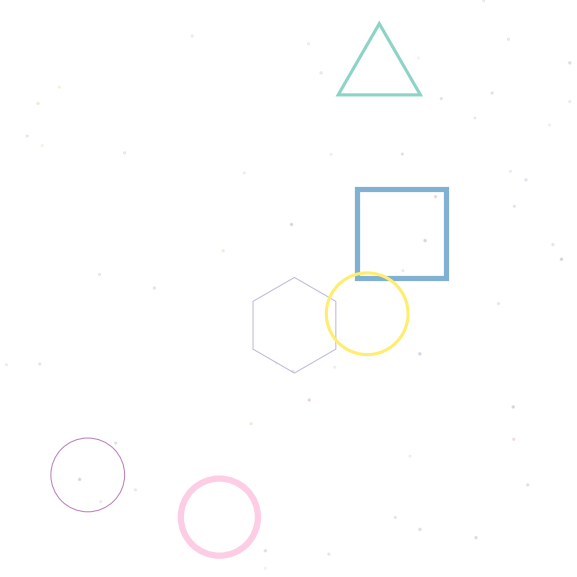[{"shape": "triangle", "thickness": 1.5, "radius": 0.41, "center": [0.657, 0.876]}, {"shape": "hexagon", "thickness": 0.5, "radius": 0.41, "center": [0.51, 0.436]}, {"shape": "square", "thickness": 2.5, "radius": 0.39, "center": [0.695, 0.594]}, {"shape": "circle", "thickness": 3, "radius": 0.33, "center": [0.38, 0.104]}, {"shape": "circle", "thickness": 0.5, "radius": 0.32, "center": [0.152, 0.177]}, {"shape": "circle", "thickness": 1.5, "radius": 0.35, "center": [0.636, 0.456]}]